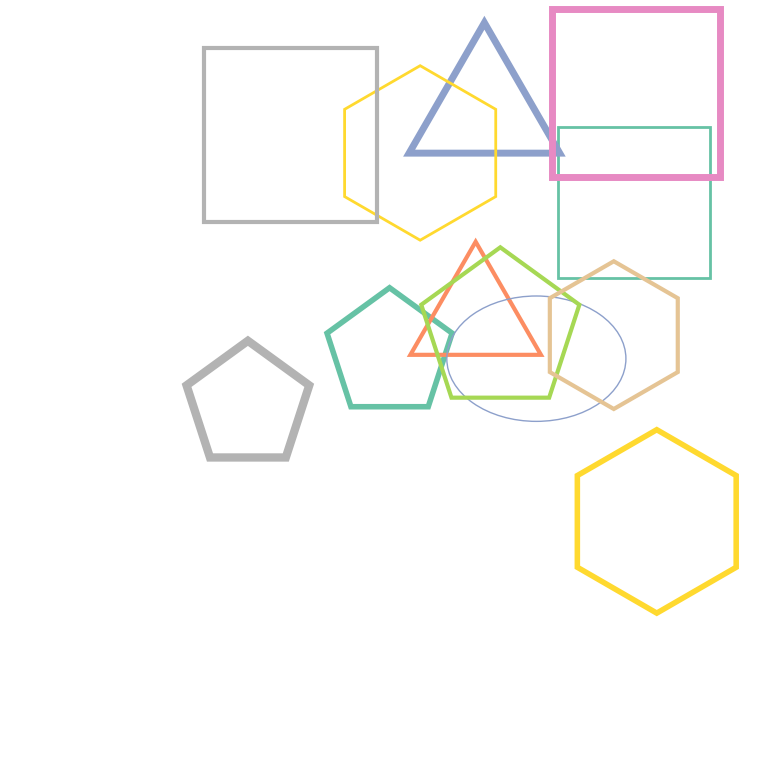[{"shape": "square", "thickness": 1, "radius": 0.49, "center": [0.823, 0.737]}, {"shape": "pentagon", "thickness": 2, "radius": 0.43, "center": [0.506, 0.541]}, {"shape": "triangle", "thickness": 1.5, "radius": 0.49, "center": [0.618, 0.588]}, {"shape": "triangle", "thickness": 2.5, "radius": 0.56, "center": [0.629, 0.858]}, {"shape": "oval", "thickness": 0.5, "radius": 0.58, "center": [0.697, 0.534]}, {"shape": "square", "thickness": 2.5, "radius": 0.55, "center": [0.826, 0.879]}, {"shape": "pentagon", "thickness": 1.5, "radius": 0.54, "center": [0.65, 0.571]}, {"shape": "hexagon", "thickness": 1, "radius": 0.57, "center": [0.546, 0.801]}, {"shape": "hexagon", "thickness": 2, "radius": 0.6, "center": [0.853, 0.323]}, {"shape": "hexagon", "thickness": 1.5, "radius": 0.48, "center": [0.797, 0.565]}, {"shape": "square", "thickness": 1.5, "radius": 0.56, "center": [0.377, 0.825]}, {"shape": "pentagon", "thickness": 3, "radius": 0.42, "center": [0.322, 0.474]}]